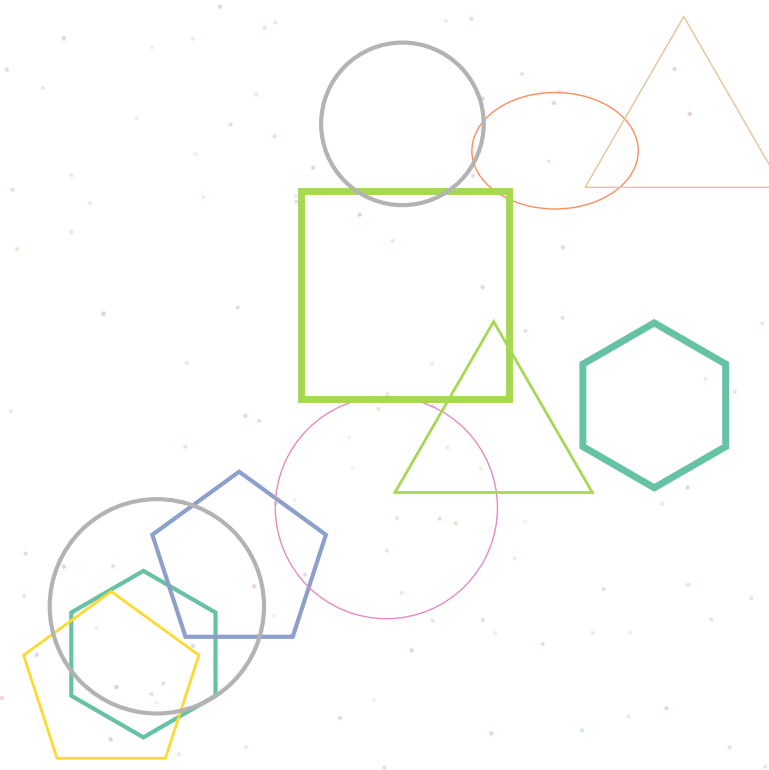[{"shape": "hexagon", "thickness": 2.5, "radius": 0.54, "center": [0.85, 0.474]}, {"shape": "hexagon", "thickness": 1.5, "radius": 0.54, "center": [0.186, 0.15]}, {"shape": "oval", "thickness": 0.5, "radius": 0.54, "center": [0.721, 0.804]}, {"shape": "pentagon", "thickness": 1.5, "radius": 0.59, "center": [0.311, 0.269]}, {"shape": "circle", "thickness": 0.5, "radius": 0.72, "center": [0.502, 0.341]}, {"shape": "square", "thickness": 2.5, "radius": 0.68, "center": [0.526, 0.616]}, {"shape": "triangle", "thickness": 1, "radius": 0.74, "center": [0.641, 0.434]}, {"shape": "pentagon", "thickness": 1, "radius": 0.6, "center": [0.144, 0.112]}, {"shape": "triangle", "thickness": 0.5, "radius": 0.74, "center": [0.888, 0.831]}, {"shape": "circle", "thickness": 1.5, "radius": 0.7, "center": [0.204, 0.213]}, {"shape": "circle", "thickness": 1.5, "radius": 0.53, "center": [0.523, 0.839]}]